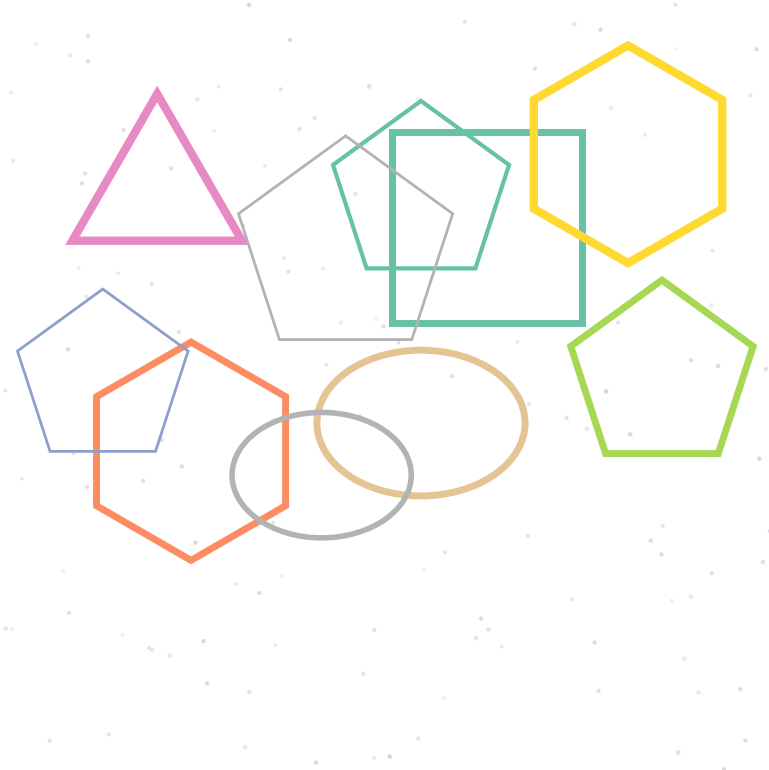[{"shape": "pentagon", "thickness": 1.5, "radius": 0.6, "center": [0.547, 0.749]}, {"shape": "square", "thickness": 2.5, "radius": 0.62, "center": [0.632, 0.704]}, {"shape": "hexagon", "thickness": 2.5, "radius": 0.71, "center": [0.248, 0.414]}, {"shape": "pentagon", "thickness": 1, "radius": 0.58, "center": [0.133, 0.508]}, {"shape": "triangle", "thickness": 3, "radius": 0.64, "center": [0.204, 0.751]}, {"shape": "pentagon", "thickness": 2.5, "radius": 0.62, "center": [0.86, 0.512]}, {"shape": "hexagon", "thickness": 3, "radius": 0.71, "center": [0.816, 0.8]}, {"shape": "oval", "thickness": 2.5, "radius": 0.68, "center": [0.547, 0.451]}, {"shape": "oval", "thickness": 2, "radius": 0.58, "center": [0.418, 0.383]}, {"shape": "pentagon", "thickness": 1, "radius": 0.73, "center": [0.449, 0.677]}]